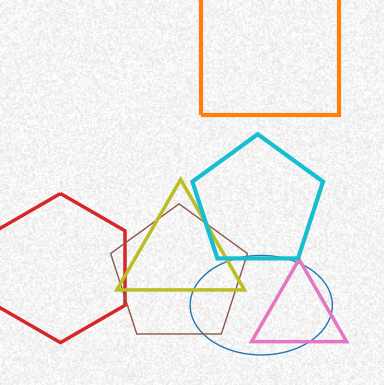[{"shape": "oval", "thickness": 1, "radius": 0.92, "center": [0.679, 0.207]}, {"shape": "square", "thickness": 3, "radius": 0.89, "center": [0.701, 0.879]}, {"shape": "hexagon", "thickness": 2.5, "radius": 0.97, "center": [0.157, 0.304]}, {"shape": "pentagon", "thickness": 1, "radius": 0.93, "center": [0.465, 0.284]}, {"shape": "triangle", "thickness": 2.5, "radius": 0.71, "center": [0.777, 0.184]}, {"shape": "triangle", "thickness": 2.5, "radius": 0.96, "center": [0.469, 0.343]}, {"shape": "pentagon", "thickness": 3, "radius": 0.89, "center": [0.669, 0.473]}]